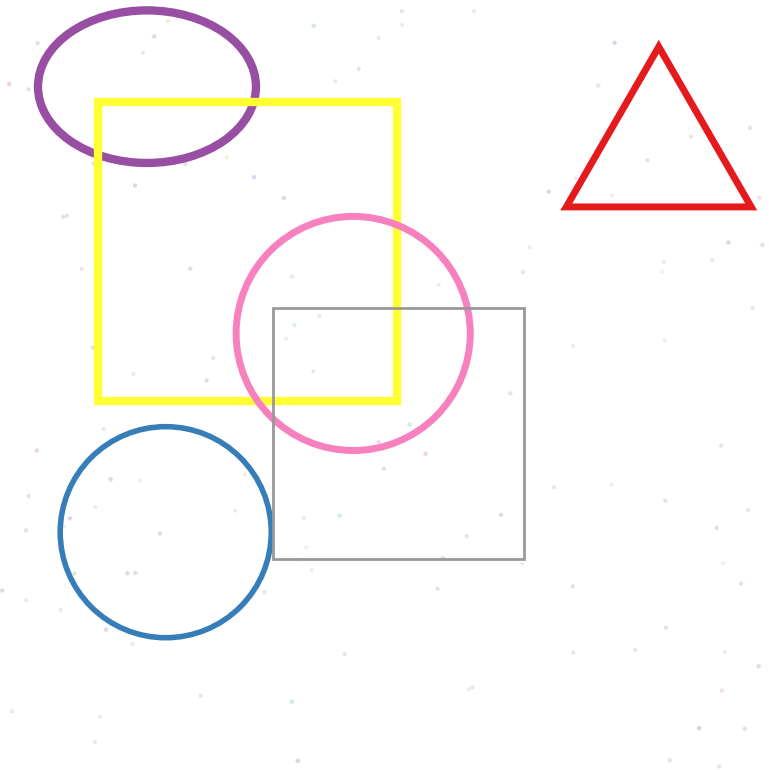[{"shape": "triangle", "thickness": 2.5, "radius": 0.69, "center": [0.856, 0.801]}, {"shape": "circle", "thickness": 2, "radius": 0.69, "center": [0.215, 0.309]}, {"shape": "oval", "thickness": 3, "radius": 0.71, "center": [0.191, 0.887]}, {"shape": "square", "thickness": 3, "radius": 0.97, "center": [0.322, 0.673]}, {"shape": "circle", "thickness": 2.5, "radius": 0.76, "center": [0.459, 0.567]}, {"shape": "square", "thickness": 1, "radius": 0.81, "center": [0.517, 0.437]}]